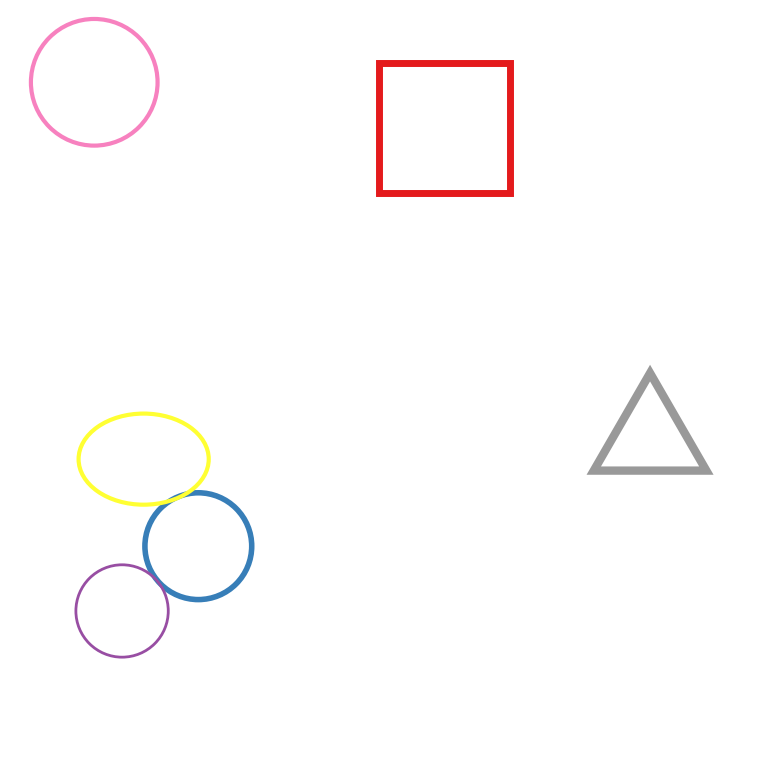[{"shape": "square", "thickness": 2.5, "radius": 0.42, "center": [0.577, 0.834]}, {"shape": "circle", "thickness": 2, "radius": 0.35, "center": [0.258, 0.291]}, {"shape": "circle", "thickness": 1, "radius": 0.3, "center": [0.159, 0.207]}, {"shape": "oval", "thickness": 1.5, "radius": 0.42, "center": [0.187, 0.404]}, {"shape": "circle", "thickness": 1.5, "radius": 0.41, "center": [0.122, 0.893]}, {"shape": "triangle", "thickness": 3, "radius": 0.42, "center": [0.844, 0.431]}]